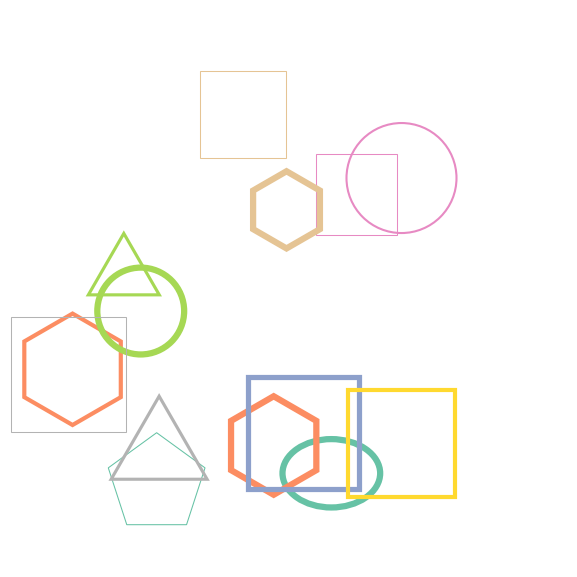[{"shape": "pentagon", "thickness": 0.5, "radius": 0.44, "center": [0.271, 0.162]}, {"shape": "oval", "thickness": 3, "radius": 0.42, "center": [0.574, 0.18]}, {"shape": "hexagon", "thickness": 3, "radius": 0.43, "center": [0.474, 0.228]}, {"shape": "hexagon", "thickness": 2, "radius": 0.48, "center": [0.126, 0.36]}, {"shape": "square", "thickness": 2.5, "radius": 0.48, "center": [0.526, 0.249]}, {"shape": "circle", "thickness": 1, "radius": 0.48, "center": [0.695, 0.691]}, {"shape": "square", "thickness": 0.5, "radius": 0.35, "center": [0.617, 0.662]}, {"shape": "circle", "thickness": 3, "radius": 0.38, "center": [0.244, 0.461]}, {"shape": "triangle", "thickness": 1.5, "radius": 0.35, "center": [0.214, 0.524]}, {"shape": "square", "thickness": 2, "radius": 0.46, "center": [0.695, 0.231]}, {"shape": "hexagon", "thickness": 3, "radius": 0.33, "center": [0.496, 0.636]}, {"shape": "square", "thickness": 0.5, "radius": 0.37, "center": [0.421, 0.801]}, {"shape": "triangle", "thickness": 1.5, "radius": 0.48, "center": [0.276, 0.217]}, {"shape": "square", "thickness": 0.5, "radius": 0.5, "center": [0.119, 0.351]}]